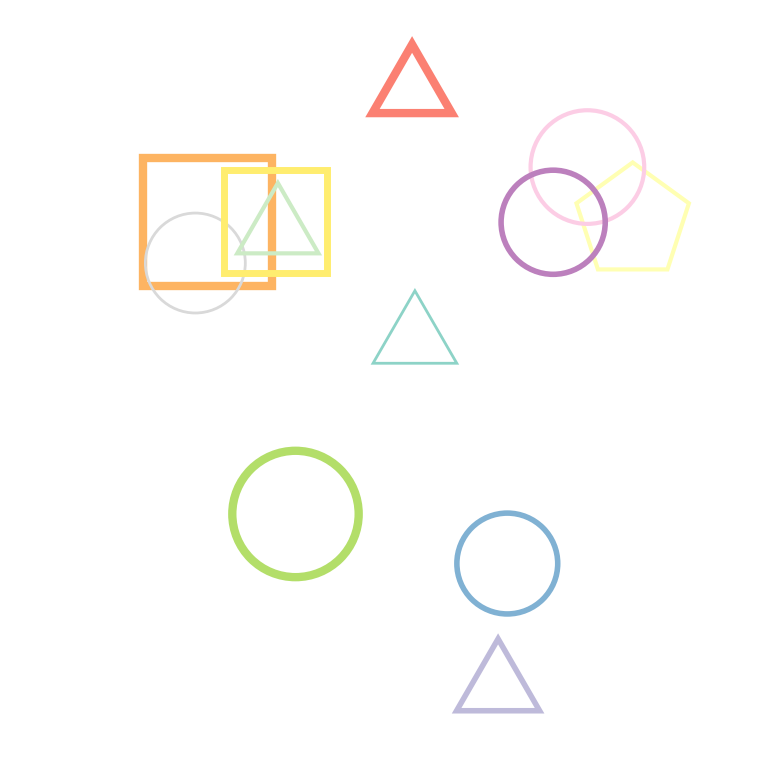[{"shape": "triangle", "thickness": 1, "radius": 0.31, "center": [0.539, 0.56]}, {"shape": "pentagon", "thickness": 1.5, "radius": 0.38, "center": [0.822, 0.712]}, {"shape": "triangle", "thickness": 2, "radius": 0.31, "center": [0.647, 0.108]}, {"shape": "triangle", "thickness": 3, "radius": 0.3, "center": [0.535, 0.883]}, {"shape": "circle", "thickness": 2, "radius": 0.33, "center": [0.659, 0.268]}, {"shape": "square", "thickness": 3, "radius": 0.42, "center": [0.27, 0.712]}, {"shape": "circle", "thickness": 3, "radius": 0.41, "center": [0.384, 0.333]}, {"shape": "circle", "thickness": 1.5, "radius": 0.37, "center": [0.763, 0.783]}, {"shape": "circle", "thickness": 1, "radius": 0.32, "center": [0.254, 0.658]}, {"shape": "circle", "thickness": 2, "radius": 0.34, "center": [0.718, 0.711]}, {"shape": "triangle", "thickness": 1.5, "radius": 0.3, "center": [0.361, 0.701]}, {"shape": "square", "thickness": 2.5, "radius": 0.34, "center": [0.358, 0.712]}]